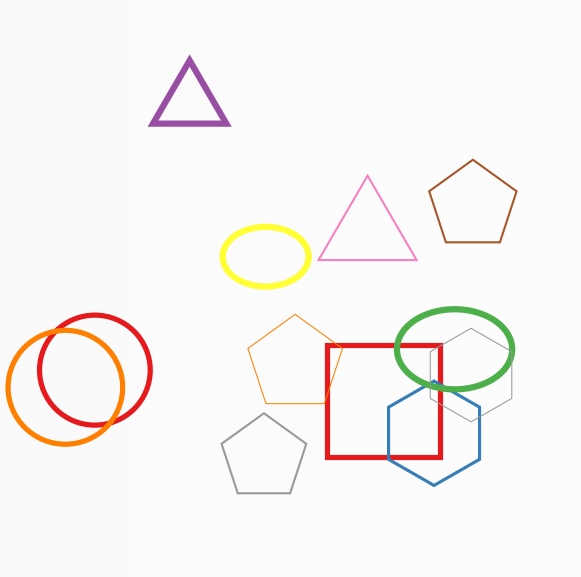[{"shape": "square", "thickness": 2.5, "radius": 0.49, "center": [0.66, 0.304]}, {"shape": "circle", "thickness": 2.5, "radius": 0.48, "center": [0.163, 0.358]}, {"shape": "hexagon", "thickness": 1.5, "radius": 0.45, "center": [0.747, 0.249]}, {"shape": "oval", "thickness": 3, "radius": 0.5, "center": [0.782, 0.394]}, {"shape": "triangle", "thickness": 3, "radius": 0.36, "center": [0.326, 0.821]}, {"shape": "circle", "thickness": 2.5, "radius": 0.49, "center": [0.112, 0.328]}, {"shape": "pentagon", "thickness": 0.5, "radius": 0.43, "center": [0.508, 0.369]}, {"shape": "oval", "thickness": 3, "radius": 0.37, "center": [0.457, 0.555]}, {"shape": "pentagon", "thickness": 1, "radius": 0.4, "center": [0.814, 0.643]}, {"shape": "triangle", "thickness": 1, "radius": 0.49, "center": [0.632, 0.598]}, {"shape": "hexagon", "thickness": 0.5, "radius": 0.4, "center": [0.81, 0.35]}, {"shape": "pentagon", "thickness": 1, "radius": 0.38, "center": [0.454, 0.207]}]